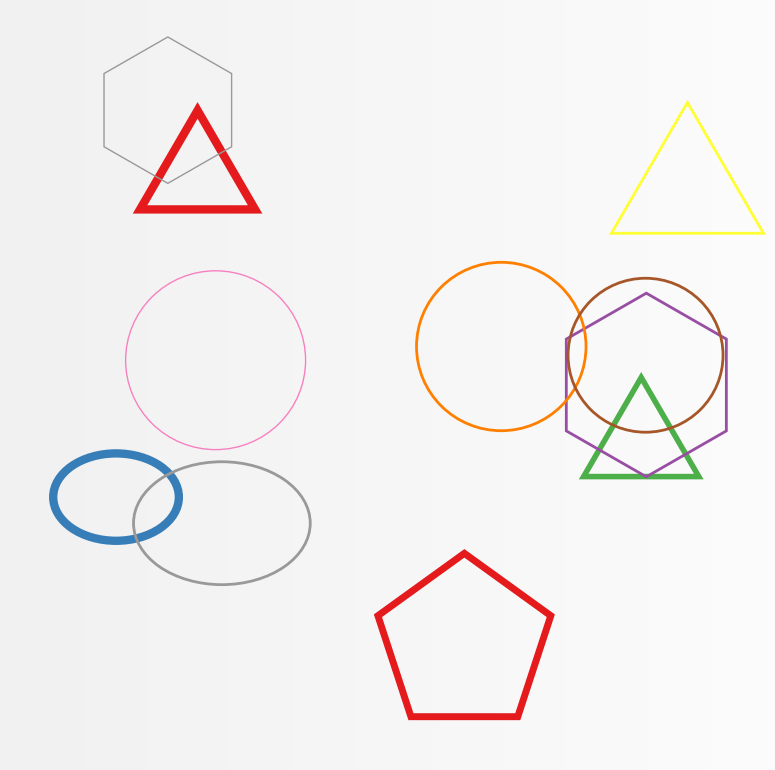[{"shape": "triangle", "thickness": 3, "radius": 0.43, "center": [0.255, 0.771]}, {"shape": "pentagon", "thickness": 2.5, "radius": 0.59, "center": [0.599, 0.164]}, {"shape": "oval", "thickness": 3, "radius": 0.41, "center": [0.15, 0.354]}, {"shape": "triangle", "thickness": 2, "radius": 0.43, "center": [0.827, 0.424]}, {"shape": "hexagon", "thickness": 1, "radius": 0.6, "center": [0.834, 0.5]}, {"shape": "circle", "thickness": 1, "radius": 0.55, "center": [0.647, 0.55]}, {"shape": "triangle", "thickness": 1, "radius": 0.57, "center": [0.887, 0.754]}, {"shape": "circle", "thickness": 1, "radius": 0.5, "center": [0.833, 0.539]}, {"shape": "circle", "thickness": 0.5, "radius": 0.58, "center": [0.278, 0.532]}, {"shape": "oval", "thickness": 1, "radius": 0.57, "center": [0.286, 0.321]}, {"shape": "hexagon", "thickness": 0.5, "radius": 0.48, "center": [0.217, 0.857]}]